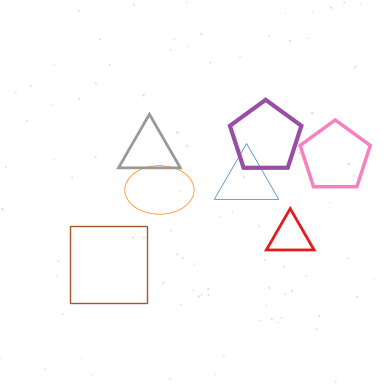[{"shape": "triangle", "thickness": 2, "radius": 0.36, "center": [0.754, 0.387]}, {"shape": "triangle", "thickness": 0.5, "radius": 0.48, "center": [0.64, 0.531]}, {"shape": "pentagon", "thickness": 3, "radius": 0.49, "center": [0.69, 0.643]}, {"shape": "oval", "thickness": 0.5, "radius": 0.45, "center": [0.414, 0.507]}, {"shape": "square", "thickness": 1, "radius": 0.5, "center": [0.282, 0.313]}, {"shape": "pentagon", "thickness": 2.5, "radius": 0.48, "center": [0.871, 0.593]}, {"shape": "triangle", "thickness": 2, "radius": 0.46, "center": [0.388, 0.61]}]